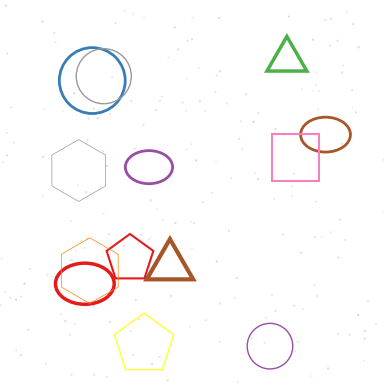[{"shape": "oval", "thickness": 2.5, "radius": 0.38, "center": [0.22, 0.263]}, {"shape": "pentagon", "thickness": 1.5, "radius": 0.32, "center": [0.338, 0.328]}, {"shape": "circle", "thickness": 2, "radius": 0.43, "center": [0.24, 0.791]}, {"shape": "triangle", "thickness": 2.5, "radius": 0.3, "center": [0.745, 0.845]}, {"shape": "oval", "thickness": 2, "radius": 0.31, "center": [0.387, 0.566]}, {"shape": "circle", "thickness": 1, "radius": 0.3, "center": [0.701, 0.101]}, {"shape": "hexagon", "thickness": 0.5, "radius": 0.43, "center": [0.233, 0.297]}, {"shape": "pentagon", "thickness": 1, "radius": 0.41, "center": [0.374, 0.106]}, {"shape": "triangle", "thickness": 3, "radius": 0.35, "center": [0.441, 0.309]}, {"shape": "oval", "thickness": 2, "radius": 0.32, "center": [0.846, 0.65]}, {"shape": "square", "thickness": 1.5, "radius": 0.3, "center": [0.767, 0.591]}, {"shape": "circle", "thickness": 1, "radius": 0.36, "center": [0.27, 0.802]}, {"shape": "hexagon", "thickness": 0.5, "radius": 0.4, "center": [0.204, 0.557]}]